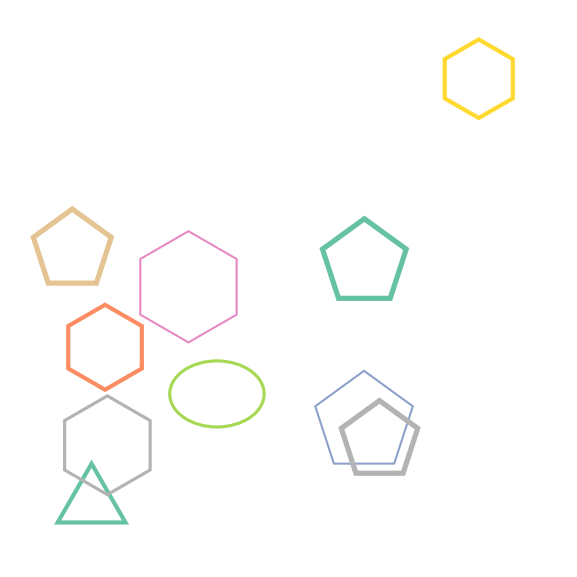[{"shape": "pentagon", "thickness": 2.5, "radius": 0.38, "center": [0.631, 0.544]}, {"shape": "triangle", "thickness": 2, "radius": 0.34, "center": [0.159, 0.128]}, {"shape": "hexagon", "thickness": 2, "radius": 0.37, "center": [0.182, 0.398]}, {"shape": "pentagon", "thickness": 1, "radius": 0.44, "center": [0.63, 0.268]}, {"shape": "hexagon", "thickness": 1, "radius": 0.48, "center": [0.326, 0.502]}, {"shape": "oval", "thickness": 1.5, "radius": 0.41, "center": [0.376, 0.317]}, {"shape": "hexagon", "thickness": 2, "radius": 0.34, "center": [0.829, 0.863]}, {"shape": "pentagon", "thickness": 2.5, "radius": 0.35, "center": [0.125, 0.566]}, {"shape": "pentagon", "thickness": 2.5, "radius": 0.35, "center": [0.657, 0.236]}, {"shape": "hexagon", "thickness": 1.5, "radius": 0.43, "center": [0.186, 0.228]}]